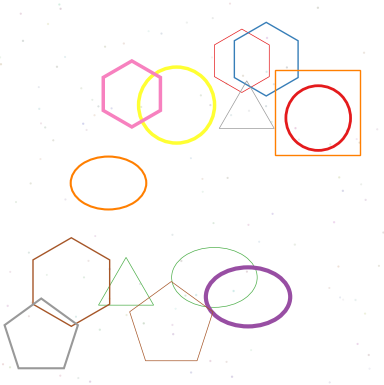[{"shape": "circle", "thickness": 2, "radius": 0.42, "center": [0.827, 0.693]}, {"shape": "hexagon", "thickness": 0.5, "radius": 0.41, "center": [0.628, 0.842]}, {"shape": "hexagon", "thickness": 1, "radius": 0.48, "center": [0.691, 0.846]}, {"shape": "triangle", "thickness": 0.5, "radius": 0.41, "center": [0.327, 0.249]}, {"shape": "oval", "thickness": 0.5, "radius": 0.56, "center": [0.557, 0.279]}, {"shape": "oval", "thickness": 3, "radius": 0.55, "center": [0.644, 0.229]}, {"shape": "square", "thickness": 1, "radius": 0.56, "center": [0.825, 0.708]}, {"shape": "oval", "thickness": 1.5, "radius": 0.49, "center": [0.282, 0.525]}, {"shape": "circle", "thickness": 2.5, "radius": 0.49, "center": [0.459, 0.727]}, {"shape": "hexagon", "thickness": 1, "radius": 0.57, "center": [0.185, 0.267]}, {"shape": "pentagon", "thickness": 0.5, "radius": 0.57, "center": [0.445, 0.155]}, {"shape": "hexagon", "thickness": 2.5, "radius": 0.43, "center": [0.342, 0.756]}, {"shape": "triangle", "thickness": 0.5, "radius": 0.41, "center": [0.641, 0.708]}, {"shape": "pentagon", "thickness": 1.5, "radius": 0.5, "center": [0.107, 0.125]}]